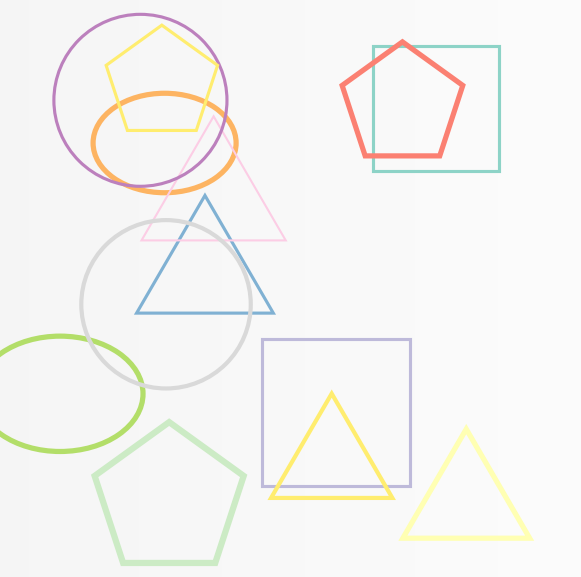[{"shape": "square", "thickness": 1.5, "radius": 0.54, "center": [0.75, 0.811]}, {"shape": "triangle", "thickness": 2.5, "radius": 0.63, "center": [0.802, 0.13]}, {"shape": "square", "thickness": 1.5, "radius": 0.64, "center": [0.578, 0.286]}, {"shape": "pentagon", "thickness": 2.5, "radius": 0.55, "center": [0.692, 0.817]}, {"shape": "triangle", "thickness": 1.5, "radius": 0.68, "center": [0.353, 0.525]}, {"shape": "oval", "thickness": 2.5, "radius": 0.62, "center": [0.283, 0.752]}, {"shape": "oval", "thickness": 2.5, "radius": 0.71, "center": [0.103, 0.317]}, {"shape": "triangle", "thickness": 1, "radius": 0.72, "center": [0.368, 0.654]}, {"shape": "circle", "thickness": 2, "radius": 0.73, "center": [0.286, 0.472]}, {"shape": "circle", "thickness": 1.5, "radius": 0.74, "center": [0.242, 0.825]}, {"shape": "pentagon", "thickness": 3, "radius": 0.67, "center": [0.291, 0.133]}, {"shape": "triangle", "thickness": 2, "radius": 0.6, "center": [0.571, 0.197]}, {"shape": "pentagon", "thickness": 1.5, "radius": 0.5, "center": [0.278, 0.855]}]